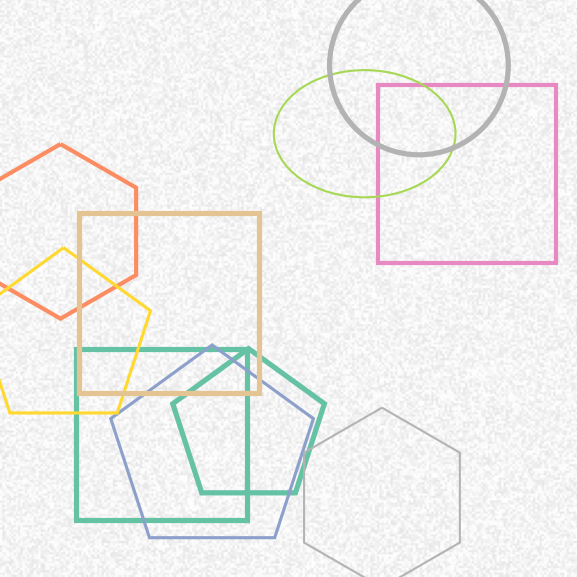[{"shape": "square", "thickness": 2.5, "radius": 0.74, "center": [0.28, 0.247]}, {"shape": "pentagon", "thickness": 2.5, "radius": 0.69, "center": [0.43, 0.257]}, {"shape": "hexagon", "thickness": 2, "radius": 0.76, "center": [0.105, 0.599]}, {"shape": "pentagon", "thickness": 1.5, "radius": 0.92, "center": [0.367, 0.217]}, {"shape": "square", "thickness": 2, "radius": 0.77, "center": [0.809, 0.697]}, {"shape": "oval", "thickness": 1, "radius": 0.79, "center": [0.631, 0.768]}, {"shape": "pentagon", "thickness": 1.5, "radius": 0.79, "center": [0.11, 0.412]}, {"shape": "square", "thickness": 2.5, "radius": 0.78, "center": [0.293, 0.474]}, {"shape": "circle", "thickness": 2.5, "radius": 0.77, "center": [0.725, 0.886]}, {"shape": "hexagon", "thickness": 1, "radius": 0.78, "center": [0.661, 0.137]}]